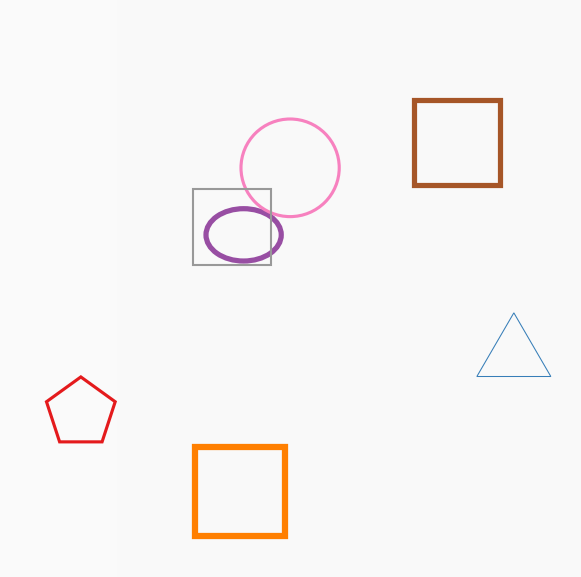[{"shape": "pentagon", "thickness": 1.5, "radius": 0.31, "center": [0.139, 0.284]}, {"shape": "triangle", "thickness": 0.5, "radius": 0.37, "center": [0.884, 0.384]}, {"shape": "oval", "thickness": 2.5, "radius": 0.32, "center": [0.419, 0.592]}, {"shape": "square", "thickness": 3, "radius": 0.39, "center": [0.412, 0.147]}, {"shape": "square", "thickness": 2.5, "radius": 0.37, "center": [0.786, 0.752]}, {"shape": "circle", "thickness": 1.5, "radius": 0.42, "center": [0.499, 0.709]}, {"shape": "square", "thickness": 1, "radius": 0.33, "center": [0.399, 0.606]}]